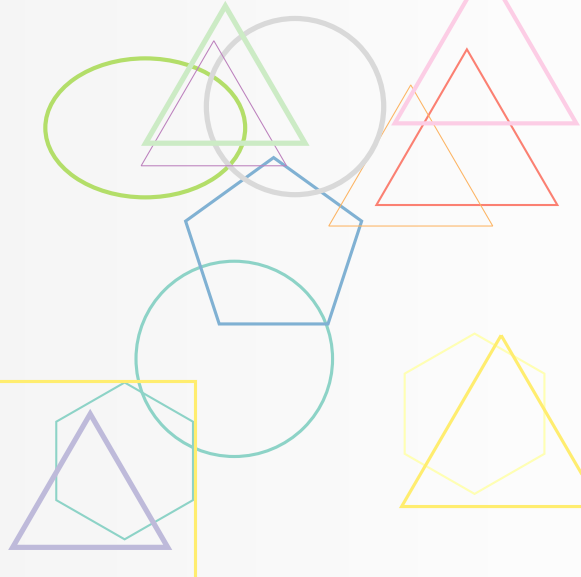[{"shape": "circle", "thickness": 1.5, "radius": 0.85, "center": [0.403, 0.378]}, {"shape": "hexagon", "thickness": 1, "radius": 0.68, "center": [0.214, 0.201]}, {"shape": "hexagon", "thickness": 1, "radius": 0.69, "center": [0.816, 0.283]}, {"shape": "triangle", "thickness": 2.5, "radius": 0.77, "center": [0.155, 0.128]}, {"shape": "triangle", "thickness": 1, "radius": 0.9, "center": [0.803, 0.734]}, {"shape": "pentagon", "thickness": 1.5, "radius": 0.8, "center": [0.471, 0.567]}, {"shape": "triangle", "thickness": 0.5, "radius": 0.81, "center": [0.707, 0.689]}, {"shape": "oval", "thickness": 2, "radius": 0.86, "center": [0.25, 0.778]}, {"shape": "triangle", "thickness": 2, "radius": 0.9, "center": [0.835, 0.876]}, {"shape": "circle", "thickness": 2.5, "radius": 0.76, "center": [0.508, 0.815]}, {"shape": "triangle", "thickness": 0.5, "radius": 0.72, "center": [0.368, 0.784]}, {"shape": "triangle", "thickness": 2.5, "radius": 0.79, "center": [0.388, 0.83]}, {"shape": "square", "thickness": 1.5, "radius": 0.93, "center": [0.15, 0.154]}, {"shape": "triangle", "thickness": 1.5, "radius": 0.99, "center": [0.862, 0.221]}]